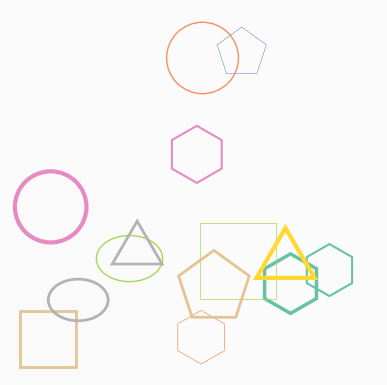[{"shape": "hexagon", "thickness": 1.5, "radius": 0.34, "center": [0.85, 0.299]}, {"shape": "hexagon", "thickness": 2.5, "radius": 0.39, "center": [0.75, 0.263]}, {"shape": "circle", "thickness": 1, "radius": 0.46, "center": [0.523, 0.849]}, {"shape": "hexagon", "thickness": 0.5, "radius": 0.35, "center": [0.519, 0.124]}, {"shape": "pentagon", "thickness": 0.5, "radius": 0.33, "center": [0.624, 0.863]}, {"shape": "circle", "thickness": 3, "radius": 0.46, "center": [0.131, 0.463]}, {"shape": "hexagon", "thickness": 1.5, "radius": 0.37, "center": [0.508, 0.599]}, {"shape": "square", "thickness": 0.5, "radius": 0.49, "center": [0.615, 0.322]}, {"shape": "oval", "thickness": 1, "radius": 0.43, "center": [0.334, 0.328]}, {"shape": "triangle", "thickness": 3, "radius": 0.43, "center": [0.737, 0.321]}, {"shape": "square", "thickness": 2, "radius": 0.36, "center": [0.123, 0.12]}, {"shape": "pentagon", "thickness": 2, "radius": 0.48, "center": [0.552, 0.254]}, {"shape": "oval", "thickness": 2, "radius": 0.39, "center": [0.202, 0.221]}, {"shape": "triangle", "thickness": 2, "radius": 0.37, "center": [0.354, 0.351]}]